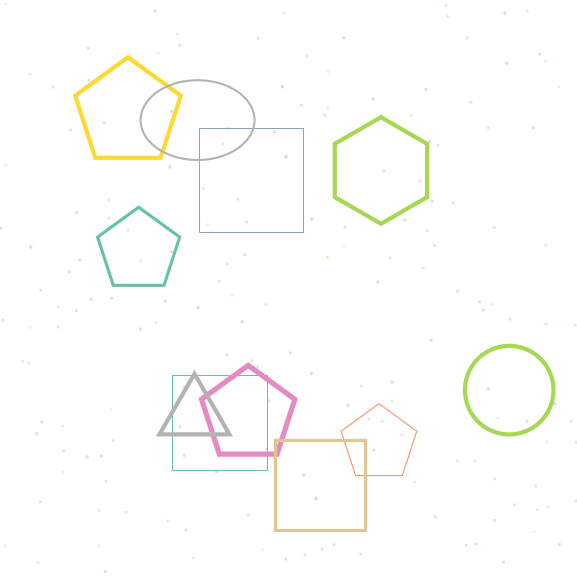[{"shape": "pentagon", "thickness": 1.5, "radius": 0.37, "center": [0.24, 0.566]}, {"shape": "square", "thickness": 0.5, "radius": 0.41, "center": [0.38, 0.268]}, {"shape": "pentagon", "thickness": 0.5, "radius": 0.34, "center": [0.656, 0.231]}, {"shape": "square", "thickness": 0.5, "radius": 0.45, "center": [0.434, 0.688]}, {"shape": "pentagon", "thickness": 2.5, "radius": 0.42, "center": [0.43, 0.281]}, {"shape": "hexagon", "thickness": 2, "radius": 0.46, "center": [0.66, 0.704]}, {"shape": "circle", "thickness": 2, "radius": 0.38, "center": [0.882, 0.324]}, {"shape": "pentagon", "thickness": 2, "radius": 0.48, "center": [0.222, 0.804]}, {"shape": "square", "thickness": 1.5, "radius": 0.39, "center": [0.555, 0.159]}, {"shape": "oval", "thickness": 1, "radius": 0.49, "center": [0.342, 0.791]}, {"shape": "triangle", "thickness": 2, "radius": 0.35, "center": [0.337, 0.282]}]